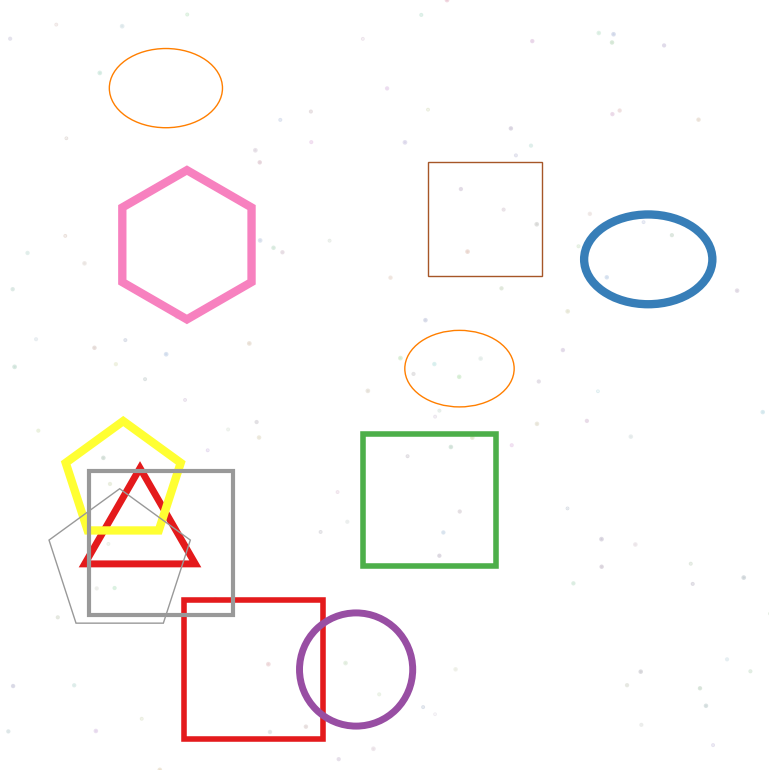[{"shape": "square", "thickness": 2, "radius": 0.45, "center": [0.329, 0.131]}, {"shape": "triangle", "thickness": 2.5, "radius": 0.41, "center": [0.182, 0.309]}, {"shape": "oval", "thickness": 3, "radius": 0.42, "center": [0.842, 0.663]}, {"shape": "square", "thickness": 2, "radius": 0.43, "center": [0.558, 0.351]}, {"shape": "circle", "thickness": 2.5, "radius": 0.37, "center": [0.462, 0.131]}, {"shape": "oval", "thickness": 0.5, "radius": 0.37, "center": [0.215, 0.886]}, {"shape": "oval", "thickness": 0.5, "radius": 0.36, "center": [0.597, 0.521]}, {"shape": "pentagon", "thickness": 3, "radius": 0.39, "center": [0.16, 0.375]}, {"shape": "square", "thickness": 0.5, "radius": 0.37, "center": [0.63, 0.715]}, {"shape": "hexagon", "thickness": 3, "radius": 0.48, "center": [0.243, 0.682]}, {"shape": "pentagon", "thickness": 0.5, "radius": 0.48, "center": [0.155, 0.269]}, {"shape": "square", "thickness": 1.5, "radius": 0.47, "center": [0.209, 0.295]}]